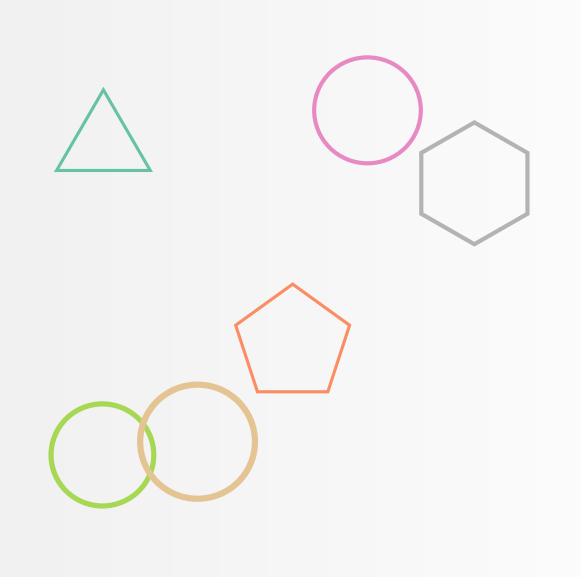[{"shape": "triangle", "thickness": 1.5, "radius": 0.47, "center": [0.178, 0.75]}, {"shape": "pentagon", "thickness": 1.5, "radius": 0.52, "center": [0.503, 0.404]}, {"shape": "circle", "thickness": 2, "radius": 0.46, "center": [0.632, 0.808]}, {"shape": "circle", "thickness": 2.5, "radius": 0.44, "center": [0.176, 0.211]}, {"shape": "circle", "thickness": 3, "radius": 0.49, "center": [0.34, 0.234]}, {"shape": "hexagon", "thickness": 2, "radius": 0.53, "center": [0.816, 0.682]}]